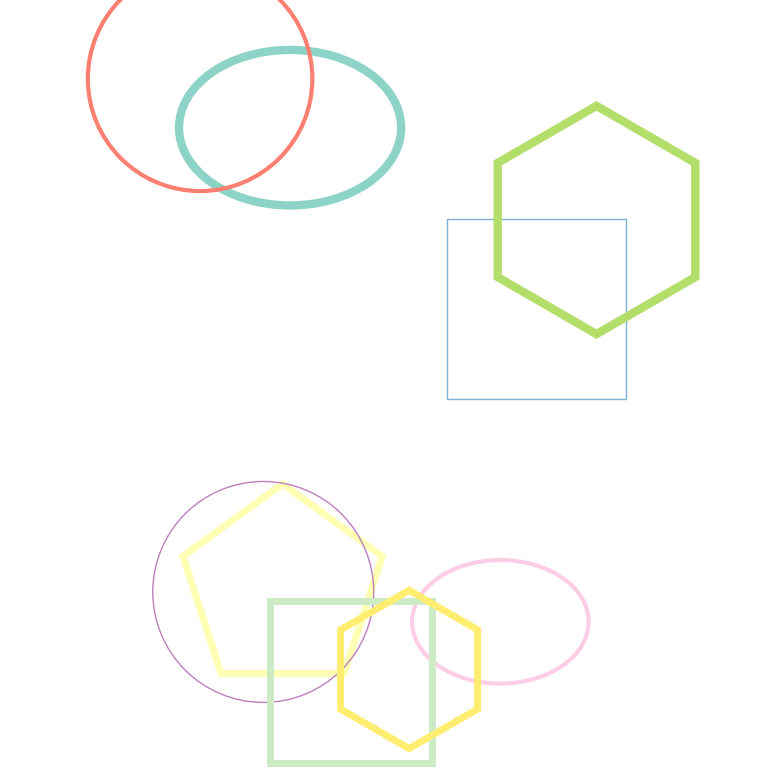[{"shape": "oval", "thickness": 3, "radius": 0.72, "center": [0.377, 0.834]}, {"shape": "pentagon", "thickness": 2.5, "radius": 0.68, "center": [0.367, 0.235]}, {"shape": "circle", "thickness": 1.5, "radius": 0.73, "center": [0.26, 0.898]}, {"shape": "square", "thickness": 0.5, "radius": 0.58, "center": [0.697, 0.599]}, {"shape": "hexagon", "thickness": 3, "radius": 0.74, "center": [0.775, 0.714]}, {"shape": "oval", "thickness": 1.5, "radius": 0.57, "center": [0.65, 0.192]}, {"shape": "circle", "thickness": 0.5, "radius": 0.72, "center": [0.342, 0.231]}, {"shape": "square", "thickness": 2.5, "radius": 0.53, "center": [0.456, 0.114]}, {"shape": "hexagon", "thickness": 2.5, "radius": 0.51, "center": [0.531, 0.131]}]